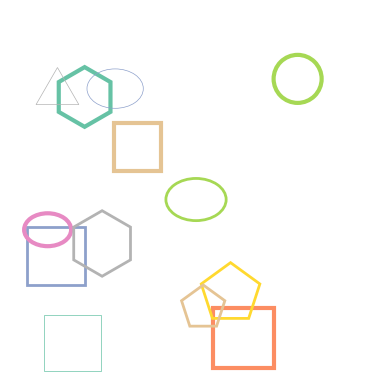[{"shape": "square", "thickness": 0.5, "radius": 0.37, "center": [0.188, 0.108]}, {"shape": "hexagon", "thickness": 3, "radius": 0.39, "center": [0.22, 0.748]}, {"shape": "square", "thickness": 3, "radius": 0.39, "center": [0.633, 0.122]}, {"shape": "oval", "thickness": 0.5, "radius": 0.37, "center": [0.299, 0.77]}, {"shape": "square", "thickness": 2, "radius": 0.38, "center": [0.145, 0.335]}, {"shape": "oval", "thickness": 3, "radius": 0.31, "center": [0.124, 0.403]}, {"shape": "oval", "thickness": 2, "radius": 0.39, "center": [0.509, 0.482]}, {"shape": "circle", "thickness": 3, "radius": 0.31, "center": [0.773, 0.795]}, {"shape": "pentagon", "thickness": 2, "radius": 0.4, "center": [0.599, 0.238]}, {"shape": "pentagon", "thickness": 2, "radius": 0.3, "center": [0.528, 0.201]}, {"shape": "square", "thickness": 3, "radius": 0.31, "center": [0.357, 0.618]}, {"shape": "hexagon", "thickness": 2, "radius": 0.43, "center": [0.265, 0.368]}, {"shape": "triangle", "thickness": 0.5, "radius": 0.32, "center": [0.149, 0.76]}]